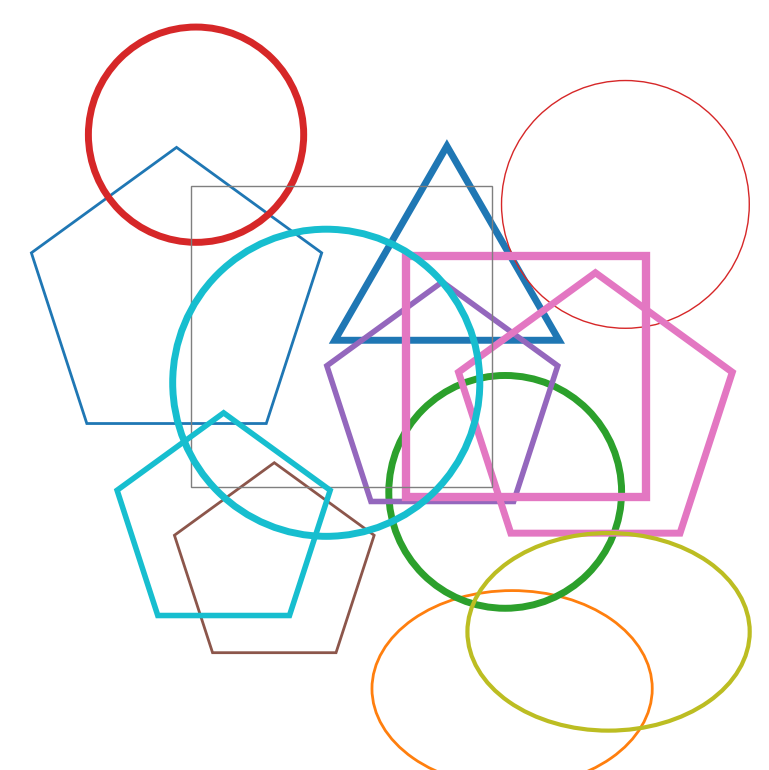[{"shape": "pentagon", "thickness": 1, "radius": 0.99, "center": [0.229, 0.61]}, {"shape": "triangle", "thickness": 2.5, "radius": 0.84, "center": [0.58, 0.642]}, {"shape": "oval", "thickness": 1, "radius": 0.91, "center": [0.665, 0.106]}, {"shape": "circle", "thickness": 2.5, "radius": 0.76, "center": [0.656, 0.361]}, {"shape": "circle", "thickness": 2.5, "radius": 0.7, "center": [0.255, 0.825]}, {"shape": "circle", "thickness": 0.5, "radius": 0.8, "center": [0.812, 0.735]}, {"shape": "pentagon", "thickness": 2, "radius": 0.79, "center": [0.574, 0.476]}, {"shape": "pentagon", "thickness": 1, "radius": 0.68, "center": [0.356, 0.263]}, {"shape": "square", "thickness": 3, "radius": 0.78, "center": [0.683, 0.511]}, {"shape": "pentagon", "thickness": 2.5, "radius": 0.93, "center": [0.773, 0.459]}, {"shape": "square", "thickness": 0.5, "radius": 0.98, "center": [0.443, 0.563]}, {"shape": "oval", "thickness": 1.5, "radius": 0.92, "center": [0.79, 0.179]}, {"shape": "pentagon", "thickness": 2, "radius": 0.73, "center": [0.29, 0.318]}, {"shape": "circle", "thickness": 2.5, "radius": 1.0, "center": [0.424, 0.503]}]